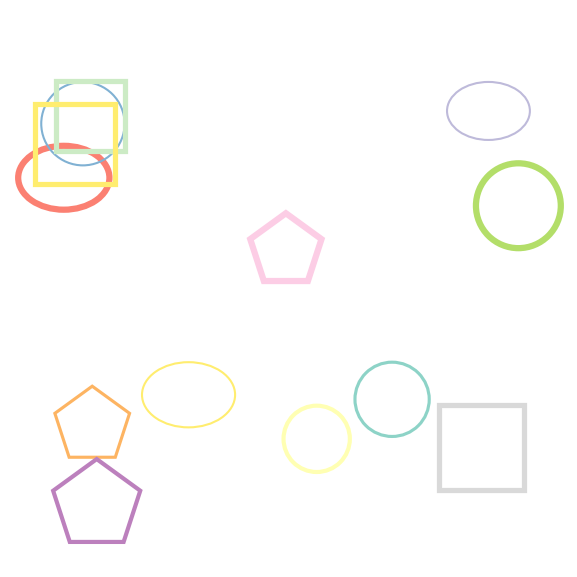[{"shape": "circle", "thickness": 1.5, "radius": 0.32, "center": [0.679, 0.308]}, {"shape": "circle", "thickness": 2, "radius": 0.29, "center": [0.548, 0.239]}, {"shape": "oval", "thickness": 1, "radius": 0.36, "center": [0.846, 0.807]}, {"shape": "oval", "thickness": 3, "radius": 0.4, "center": [0.11, 0.691]}, {"shape": "circle", "thickness": 1, "radius": 0.36, "center": [0.144, 0.785]}, {"shape": "pentagon", "thickness": 1.5, "radius": 0.34, "center": [0.16, 0.262]}, {"shape": "circle", "thickness": 3, "radius": 0.37, "center": [0.898, 0.643]}, {"shape": "pentagon", "thickness": 3, "radius": 0.32, "center": [0.495, 0.565]}, {"shape": "square", "thickness": 2.5, "radius": 0.37, "center": [0.833, 0.225]}, {"shape": "pentagon", "thickness": 2, "radius": 0.4, "center": [0.167, 0.125]}, {"shape": "square", "thickness": 2.5, "radius": 0.3, "center": [0.157, 0.798]}, {"shape": "square", "thickness": 2.5, "radius": 0.35, "center": [0.13, 0.75]}, {"shape": "oval", "thickness": 1, "radius": 0.4, "center": [0.327, 0.316]}]